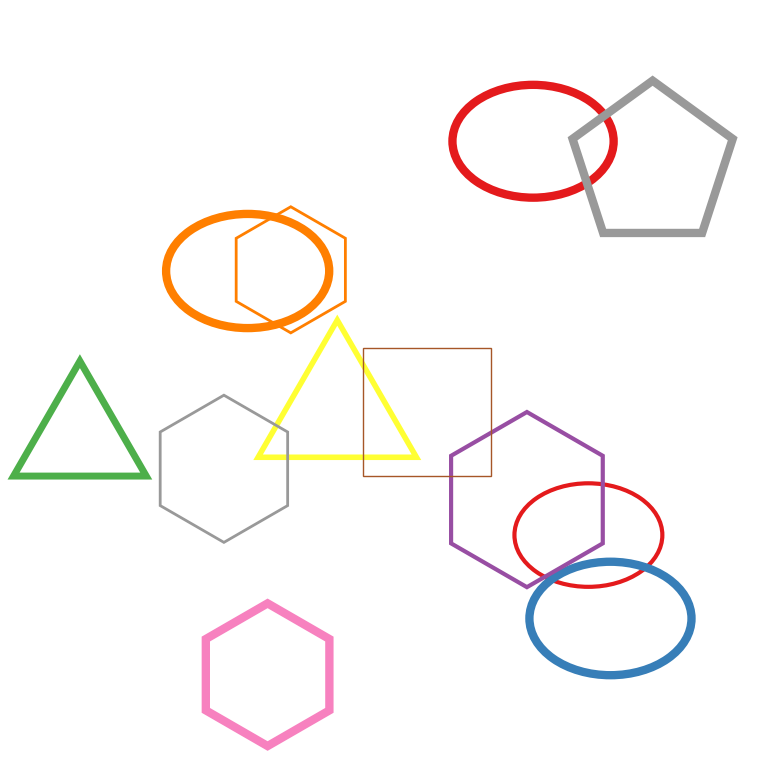[{"shape": "oval", "thickness": 3, "radius": 0.52, "center": [0.692, 0.817]}, {"shape": "oval", "thickness": 1.5, "radius": 0.48, "center": [0.764, 0.305]}, {"shape": "oval", "thickness": 3, "radius": 0.53, "center": [0.793, 0.197]}, {"shape": "triangle", "thickness": 2.5, "radius": 0.5, "center": [0.104, 0.431]}, {"shape": "hexagon", "thickness": 1.5, "radius": 0.57, "center": [0.684, 0.351]}, {"shape": "hexagon", "thickness": 1, "radius": 0.41, "center": [0.378, 0.65]}, {"shape": "oval", "thickness": 3, "radius": 0.53, "center": [0.322, 0.648]}, {"shape": "triangle", "thickness": 2, "radius": 0.59, "center": [0.438, 0.466]}, {"shape": "square", "thickness": 0.5, "radius": 0.42, "center": [0.554, 0.466]}, {"shape": "hexagon", "thickness": 3, "radius": 0.46, "center": [0.348, 0.124]}, {"shape": "hexagon", "thickness": 1, "radius": 0.48, "center": [0.291, 0.391]}, {"shape": "pentagon", "thickness": 3, "radius": 0.55, "center": [0.848, 0.786]}]